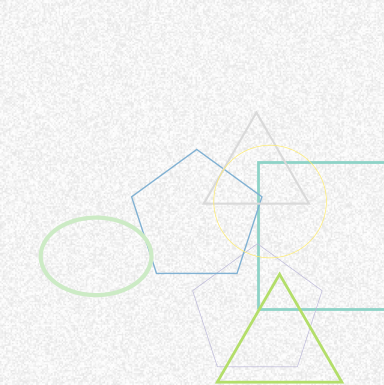[{"shape": "square", "thickness": 2, "radius": 0.96, "center": [0.862, 0.388]}, {"shape": "pentagon", "thickness": 0.5, "radius": 0.88, "center": [0.669, 0.19]}, {"shape": "pentagon", "thickness": 1, "radius": 0.89, "center": [0.511, 0.434]}, {"shape": "triangle", "thickness": 2, "radius": 0.93, "center": [0.726, 0.101]}, {"shape": "triangle", "thickness": 1.5, "radius": 0.79, "center": [0.666, 0.55]}, {"shape": "oval", "thickness": 3, "radius": 0.72, "center": [0.25, 0.334]}, {"shape": "circle", "thickness": 0.5, "radius": 0.73, "center": [0.701, 0.476]}]